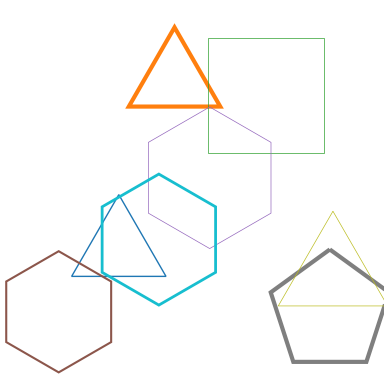[{"shape": "triangle", "thickness": 1, "radius": 0.71, "center": [0.309, 0.353]}, {"shape": "triangle", "thickness": 3, "radius": 0.69, "center": [0.453, 0.792]}, {"shape": "square", "thickness": 0.5, "radius": 0.75, "center": [0.69, 0.752]}, {"shape": "hexagon", "thickness": 0.5, "radius": 0.92, "center": [0.545, 0.538]}, {"shape": "hexagon", "thickness": 1.5, "radius": 0.79, "center": [0.152, 0.19]}, {"shape": "pentagon", "thickness": 3, "radius": 0.81, "center": [0.857, 0.191]}, {"shape": "triangle", "thickness": 0.5, "radius": 0.82, "center": [0.865, 0.287]}, {"shape": "hexagon", "thickness": 2, "radius": 0.85, "center": [0.413, 0.378]}]